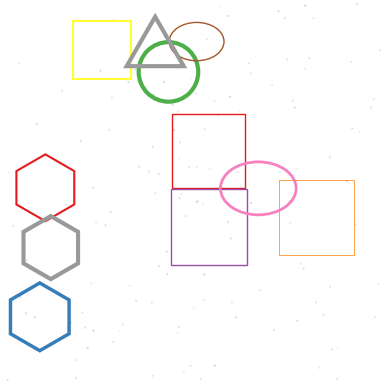[{"shape": "hexagon", "thickness": 1.5, "radius": 0.43, "center": [0.118, 0.512]}, {"shape": "square", "thickness": 1, "radius": 0.48, "center": [0.542, 0.608]}, {"shape": "hexagon", "thickness": 2.5, "radius": 0.44, "center": [0.103, 0.177]}, {"shape": "circle", "thickness": 3, "radius": 0.39, "center": [0.438, 0.813]}, {"shape": "square", "thickness": 1, "radius": 0.5, "center": [0.543, 0.41]}, {"shape": "square", "thickness": 0.5, "radius": 0.48, "center": [0.823, 0.436]}, {"shape": "square", "thickness": 1.5, "radius": 0.37, "center": [0.265, 0.87]}, {"shape": "oval", "thickness": 1, "radius": 0.36, "center": [0.511, 0.892]}, {"shape": "oval", "thickness": 2, "radius": 0.49, "center": [0.671, 0.511]}, {"shape": "hexagon", "thickness": 3, "radius": 0.41, "center": [0.132, 0.357]}, {"shape": "triangle", "thickness": 3, "radius": 0.43, "center": [0.403, 0.871]}]